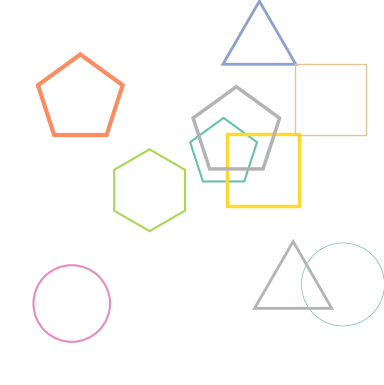[{"shape": "circle", "thickness": 0.5, "radius": 0.54, "center": [0.891, 0.261]}, {"shape": "pentagon", "thickness": 1.5, "radius": 0.46, "center": [0.581, 0.603]}, {"shape": "pentagon", "thickness": 3, "radius": 0.58, "center": [0.209, 0.743]}, {"shape": "triangle", "thickness": 2, "radius": 0.55, "center": [0.674, 0.888]}, {"shape": "circle", "thickness": 1.5, "radius": 0.5, "center": [0.186, 0.212]}, {"shape": "hexagon", "thickness": 1.5, "radius": 0.53, "center": [0.388, 0.506]}, {"shape": "square", "thickness": 2.5, "radius": 0.47, "center": [0.684, 0.56]}, {"shape": "square", "thickness": 1, "radius": 0.46, "center": [0.859, 0.742]}, {"shape": "triangle", "thickness": 2, "radius": 0.58, "center": [0.761, 0.257]}, {"shape": "pentagon", "thickness": 2.5, "radius": 0.59, "center": [0.614, 0.657]}]